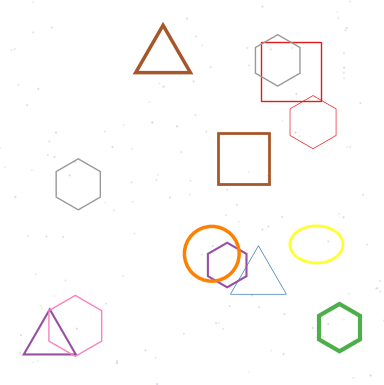[{"shape": "hexagon", "thickness": 0.5, "radius": 0.35, "center": [0.813, 0.683]}, {"shape": "square", "thickness": 1, "radius": 0.38, "center": [0.756, 0.813]}, {"shape": "triangle", "thickness": 0.5, "radius": 0.42, "center": [0.671, 0.278]}, {"shape": "hexagon", "thickness": 3, "radius": 0.31, "center": [0.882, 0.149]}, {"shape": "hexagon", "thickness": 1.5, "radius": 0.29, "center": [0.59, 0.312]}, {"shape": "triangle", "thickness": 1.5, "radius": 0.39, "center": [0.129, 0.118]}, {"shape": "circle", "thickness": 2.5, "radius": 0.36, "center": [0.55, 0.341]}, {"shape": "oval", "thickness": 2, "radius": 0.34, "center": [0.822, 0.365]}, {"shape": "square", "thickness": 2, "radius": 0.33, "center": [0.633, 0.588]}, {"shape": "triangle", "thickness": 2.5, "radius": 0.41, "center": [0.424, 0.852]}, {"shape": "hexagon", "thickness": 1, "radius": 0.4, "center": [0.196, 0.154]}, {"shape": "hexagon", "thickness": 1, "radius": 0.33, "center": [0.203, 0.521]}, {"shape": "hexagon", "thickness": 1, "radius": 0.33, "center": [0.721, 0.843]}]